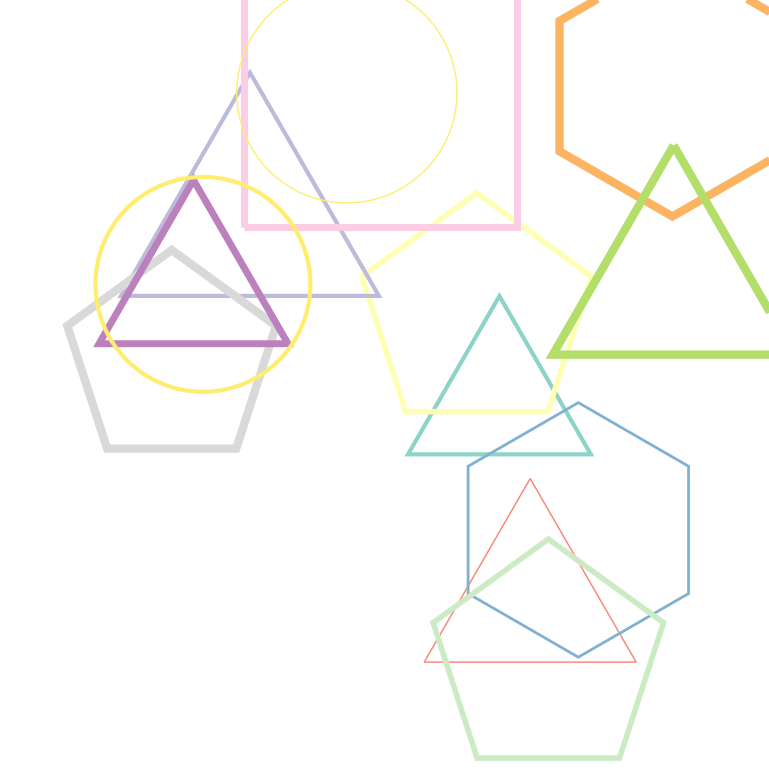[{"shape": "triangle", "thickness": 1.5, "radius": 0.69, "center": [0.649, 0.478]}, {"shape": "pentagon", "thickness": 2, "radius": 0.78, "center": [0.619, 0.592]}, {"shape": "triangle", "thickness": 1.5, "radius": 0.97, "center": [0.325, 0.712]}, {"shape": "triangle", "thickness": 0.5, "radius": 0.79, "center": [0.689, 0.22]}, {"shape": "hexagon", "thickness": 1, "radius": 0.83, "center": [0.751, 0.312]}, {"shape": "hexagon", "thickness": 3, "radius": 0.85, "center": [0.873, 0.888]}, {"shape": "triangle", "thickness": 3, "radius": 0.91, "center": [0.875, 0.63]}, {"shape": "square", "thickness": 2.5, "radius": 0.89, "center": [0.494, 0.882]}, {"shape": "pentagon", "thickness": 3, "radius": 0.71, "center": [0.223, 0.533]}, {"shape": "triangle", "thickness": 2.5, "radius": 0.71, "center": [0.251, 0.624]}, {"shape": "pentagon", "thickness": 2, "radius": 0.79, "center": [0.712, 0.143]}, {"shape": "circle", "thickness": 1.5, "radius": 0.7, "center": [0.264, 0.631]}, {"shape": "circle", "thickness": 0.5, "radius": 0.72, "center": [0.45, 0.88]}]